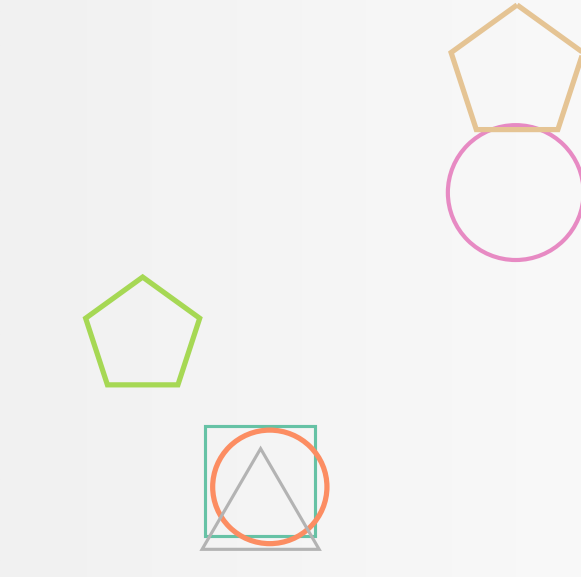[{"shape": "square", "thickness": 1.5, "radius": 0.47, "center": [0.447, 0.166]}, {"shape": "circle", "thickness": 2.5, "radius": 0.49, "center": [0.464, 0.156]}, {"shape": "circle", "thickness": 2, "radius": 0.58, "center": [0.887, 0.666]}, {"shape": "pentagon", "thickness": 2.5, "radius": 0.52, "center": [0.245, 0.416]}, {"shape": "pentagon", "thickness": 2.5, "radius": 0.6, "center": [0.89, 0.871]}, {"shape": "triangle", "thickness": 1.5, "radius": 0.58, "center": [0.448, 0.106]}]